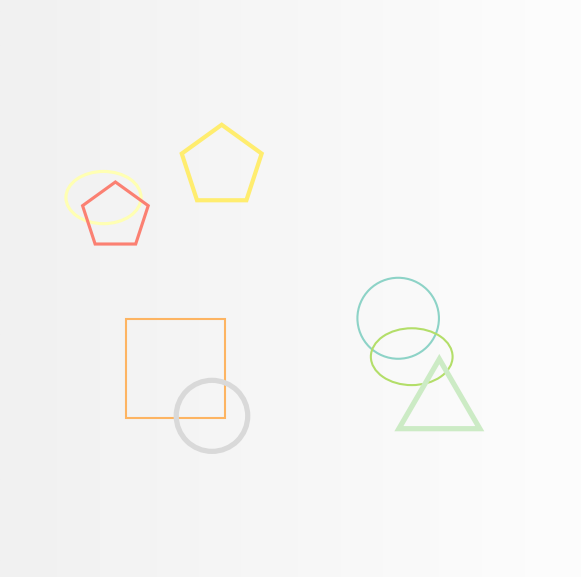[{"shape": "circle", "thickness": 1, "radius": 0.35, "center": [0.685, 0.448]}, {"shape": "oval", "thickness": 1.5, "radius": 0.32, "center": [0.178, 0.657]}, {"shape": "pentagon", "thickness": 1.5, "radius": 0.3, "center": [0.199, 0.625]}, {"shape": "square", "thickness": 1, "radius": 0.43, "center": [0.302, 0.361]}, {"shape": "oval", "thickness": 1, "radius": 0.35, "center": [0.708, 0.381]}, {"shape": "circle", "thickness": 2.5, "radius": 0.31, "center": [0.365, 0.279]}, {"shape": "triangle", "thickness": 2.5, "radius": 0.4, "center": [0.756, 0.297]}, {"shape": "pentagon", "thickness": 2, "radius": 0.36, "center": [0.381, 0.711]}]